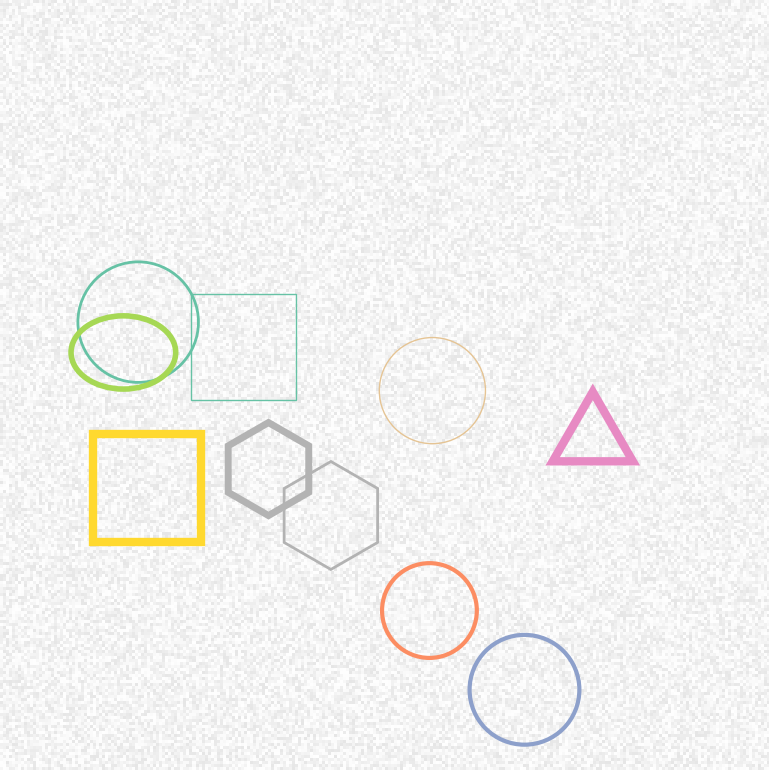[{"shape": "square", "thickness": 0.5, "radius": 0.34, "center": [0.316, 0.549]}, {"shape": "circle", "thickness": 1, "radius": 0.39, "center": [0.179, 0.582]}, {"shape": "circle", "thickness": 1.5, "radius": 0.31, "center": [0.558, 0.207]}, {"shape": "circle", "thickness": 1.5, "radius": 0.36, "center": [0.681, 0.104]}, {"shape": "triangle", "thickness": 3, "radius": 0.3, "center": [0.77, 0.431]}, {"shape": "oval", "thickness": 2, "radius": 0.34, "center": [0.16, 0.542]}, {"shape": "square", "thickness": 3, "radius": 0.35, "center": [0.191, 0.366]}, {"shape": "circle", "thickness": 0.5, "radius": 0.34, "center": [0.562, 0.493]}, {"shape": "hexagon", "thickness": 2.5, "radius": 0.3, "center": [0.349, 0.391]}, {"shape": "hexagon", "thickness": 1, "radius": 0.35, "center": [0.43, 0.331]}]